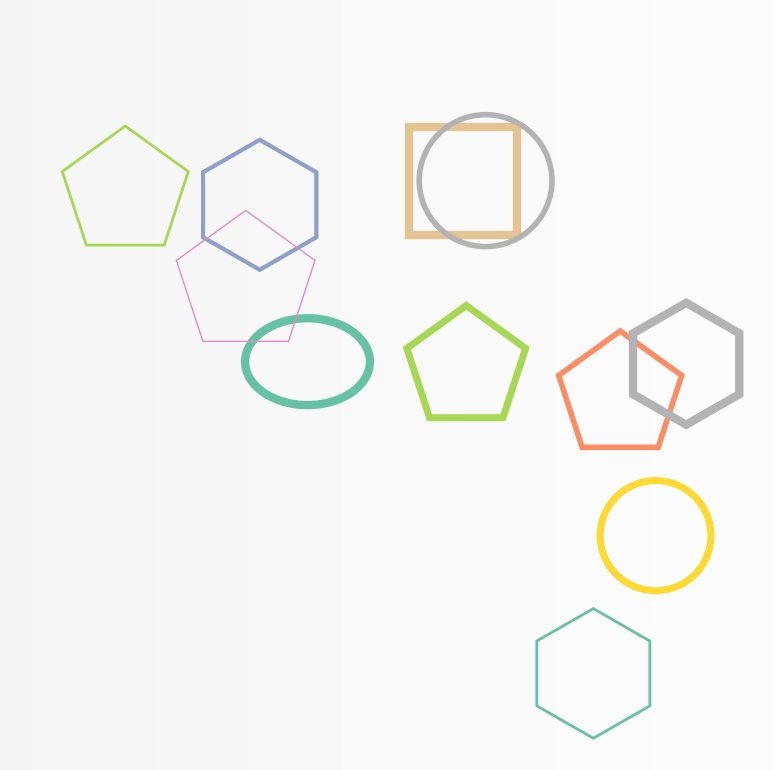[{"shape": "hexagon", "thickness": 1, "radius": 0.42, "center": [0.766, 0.125]}, {"shape": "oval", "thickness": 3, "radius": 0.4, "center": [0.397, 0.53]}, {"shape": "pentagon", "thickness": 2, "radius": 0.42, "center": [0.8, 0.487]}, {"shape": "hexagon", "thickness": 1.5, "radius": 0.42, "center": [0.335, 0.734]}, {"shape": "pentagon", "thickness": 0.5, "radius": 0.47, "center": [0.317, 0.633]}, {"shape": "pentagon", "thickness": 2.5, "radius": 0.4, "center": [0.602, 0.523]}, {"shape": "pentagon", "thickness": 1, "radius": 0.43, "center": [0.162, 0.751]}, {"shape": "circle", "thickness": 2.5, "radius": 0.36, "center": [0.846, 0.304]}, {"shape": "square", "thickness": 3, "radius": 0.35, "center": [0.598, 0.765]}, {"shape": "circle", "thickness": 2, "radius": 0.43, "center": [0.627, 0.765]}, {"shape": "hexagon", "thickness": 3, "radius": 0.4, "center": [0.885, 0.528]}]